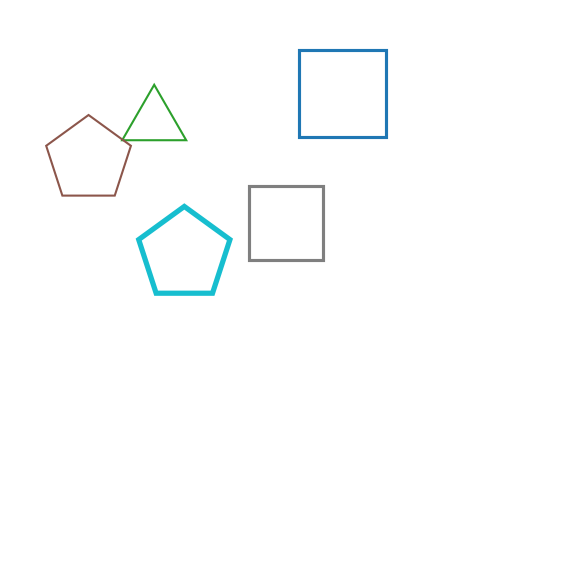[{"shape": "square", "thickness": 1.5, "radius": 0.38, "center": [0.593, 0.837]}, {"shape": "triangle", "thickness": 1, "radius": 0.32, "center": [0.267, 0.788]}, {"shape": "pentagon", "thickness": 1, "radius": 0.39, "center": [0.153, 0.723]}, {"shape": "square", "thickness": 1.5, "radius": 0.32, "center": [0.496, 0.613]}, {"shape": "pentagon", "thickness": 2.5, "radius": 0.42, "center": [0.319, 0.559]}]